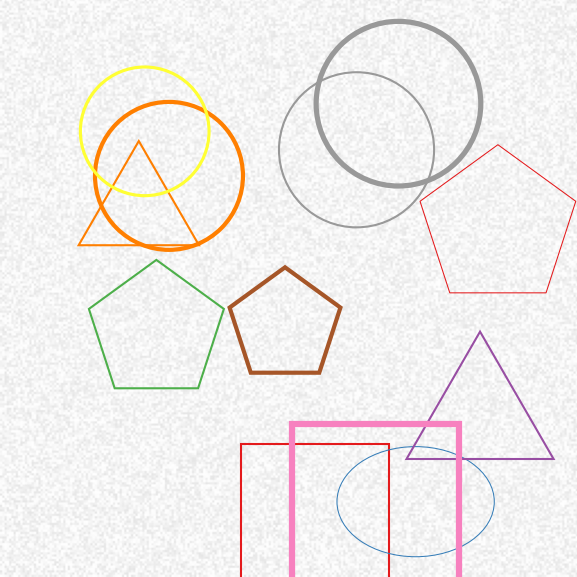[{"shape": "pentagon", "thickness": 0.5, "radius": 0.71, "center": [0.862, 0.607]}, {"shape": "square", "thickness": 1, "radius": 0.64, "center": [0.545, 0.103]}, {"shape": "oval", "thickness": 0.5, "radius": 0.68, "center": [0.72, 0.13]}, {"shape": "pentagon", "thickness": 1, "radius": 0.61, "center": [0.271, 0.426]}, {"shape": "triangle", "thickness": 1, "radius": 0.74, "center": [0.831, 0.278]}, {"shape": "circle", "thickness": 2, "radius": 0.64, "center": [0.293, 0.695]}, {"shape": "triangle", "thickness": 1, "radius": 0.6, "center": [0.24, 0.635]}, {"shape": "circle", "thickness": 1.5, "radius": 0.56, "center": [0.251, 0.772]}, {"shape": "pentagon", "thickness": 2, "radius": 0.5, "center": [0.494, 0.435]}, {"shape": "square", "thickness": 3, "radius": 0.73, "center": [0.65, 0.119]}, {"shape": "circle", "thickness": 1, "radius": 0.67, "center": [0.617, 0.74]}, {"shape": "circle", "thickness": 2.5, "radius": 0.71, "center": [0.69, 0.82]}]